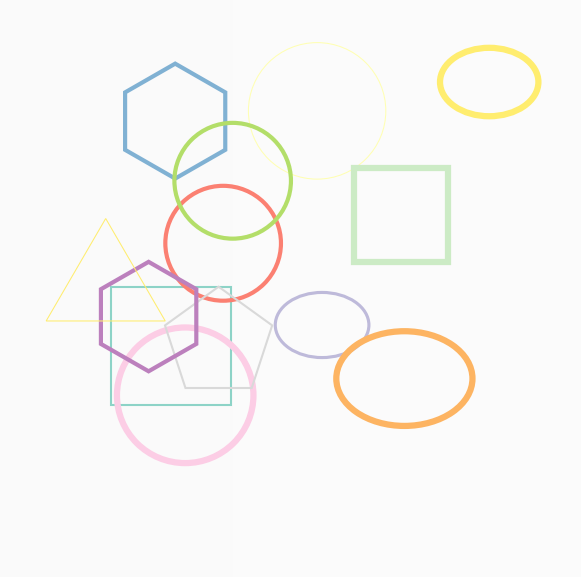[{"shape": "square", "thickness": 1, "radius": 0.51, "center": [0.294, 0.4]}, {"shape": "circle", "thickness": 0.5, "radius": 0.59, "center": [0.546, 0.807]}, {"shape": "oval", "thickness": 1.5, "radius": 0.4, "center": [0.554, 0.436]}, {"shape": "circle", "thickness": 2, "radius": 0.5, "center": [0.384, 0.578]}, {"shape": "hexagon", "thickness": 2, "radius": 0.5, "center": [0.301, 0.789]}, {"shape": "oval", "thickness": 3, "radius": 0.59, "center": [0.696, 0.344]}, {"shape": "circle", "thickness": 2, "radius": 0.5, "center": [0.4, 0.686]}, {"shape": "circle", "thickness": 3, "radius": 0.59, "center": [0.319, 0.315]}, {"shape": "pentagon", "thickness": 1, "radius": 0.48, "center": [0.376, 0.406]}, {"shape": "hexagon", "thickness": 2, "radius": 0.47, "center": [0.256, 0.451]}, {"shape": "square", "thickness": 3, "radius": 0.41, "center": [0.69, 0.626]}, {"shape": "oval", "thickness": 3, "radius": 0.42, "center": [0.842, 0.857]}, {"shape": "triangle", "thickness": 0.5, "radius": 0.59, "center": [0.182, 0.502]}]